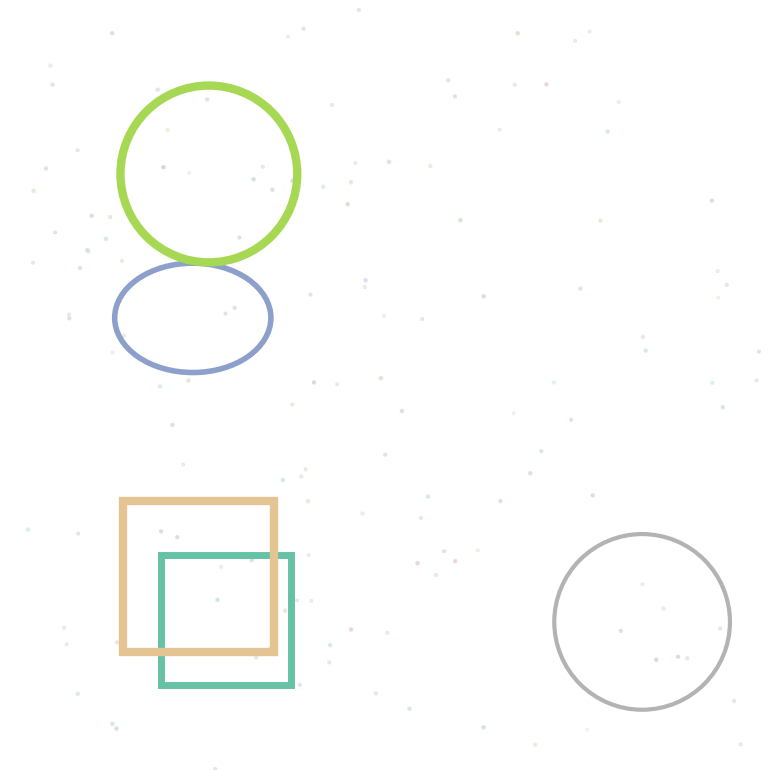[{"shape": "square", "thickness": 2.5, "radius": 0.42, "center": [0.293, 0.194]}, {"shape": "oval", "thickness": 2, "radius": 0.51, "center": [0.25, 0.587]}, {"shape": "circle", "thickness": 3, "radius": 0.57, "center": [0.271, 0.774]}, {"shape": "square", "thickness": 3, "radius": 0.49, "center": [0.258, 0.251]}, {"shape": "circle", "thickness": 1.5, "radius": 0.57, "center": [0.834, 0.192]}]